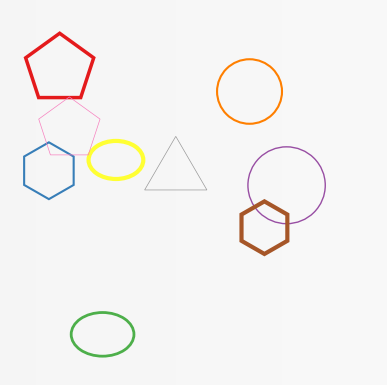[{"shape": "pentagon", "thickness": 2.5, "radius": 0.46, "center": [0.154, 0.821]}, {"shape": "hexagon", "thickness": 1.5, "radius": 0.37, "center": [0.126, 0.557]}, {"shape": "oval", "thickness": 2, "radius": 0.41, "center": [0.265, 0.132]}, {"shape": "circle", "thickness": 1, "radius": 0.5, "center": [0.74, 0.519]}, {"shape": "circle", "thickness": 1.5, "radius": 0.42, "center": [0.644, 0.762]}, {"shape": "oval", "thickness": 3, "radius": 0.35, "center": [0.299, 0.585]}, {"shape": "hexagon", "thickness": 3, "radius": 0.34, "center": [0.682, 0.409]}, {"shape": "pentagon", "thickness": 0.5, "radius": 0.42, "center": [0.179, 0.665]}, {"shape": "triangle", "thickness": 0.5, "radius": 0.46, "center": [0.454, 0.553]}]